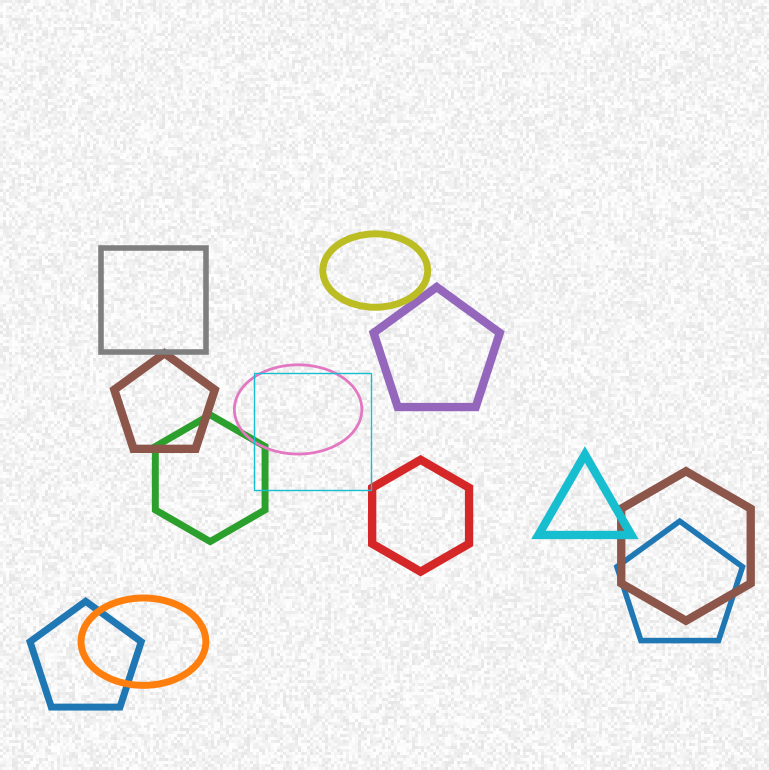[{"shape": "pentagon", "thickness": 2.5, "radius": 0.38, "center": [0.111, 0.143]}, {"shape": "pentagon", "thickness": 2, "radius": 0.43, "center": [0.883, 0.237]}, {"shape": "oval", "thickness": 2.5, "radius": 0.41, "center": [0.186, 0.167]}, {"shape": "hexagon", "thickness": 2.5, "radius": 0.41, "center": [0.273, 0.379]}, {"shape": "hexagon", "thickness": 3, "radius": 0.36, "center": [0.546, 0.33]}, {"shape": "pentagon", "thickness": 3, "radius": 0.43, "center": [0.567, 0.541]}, {"shape": "pentagon", "thickness": 3, "radius": 0.34, "center": [0.214, 0.473]}, {"shape": "hexagon", "thickness": 3, "radius": 0.49, "center": [0.891, 0.291]}, {"shape": "oval", "thickness": 1, "radius": 0.41, "center": [0.387, 0.468]}, {"shape": "square", "thickness": 2, "radius": 0.34, "center": [0.199, 0.61]}, {"shape": "oval", "thickness": 2.5, "radius": 0.34, "center": [0.487, 0.649]}, {"shape": "square", "thickness": 0.5, "radius": 0.38, "center": [0.405, 0.44]}, {"shape": "triangle", "thickness": 3, "radius": 0.35, "center": [0.76, 0.34]}]